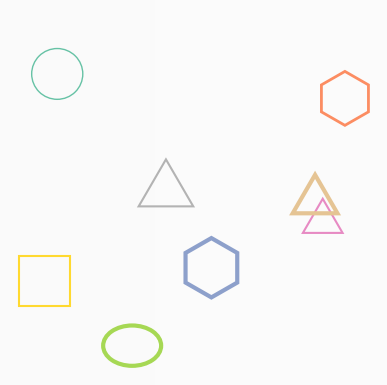[{"shape": "circle", "thickness": 1, "radius": 0.33, "center": [0.148, 0.808]}, {"shape": "hexagon", "thickness": 2, "radius": 0.35, "center": [0.89, 0.744]}, {"shape": "hexagon", "thickness": 3, "radius": 0.39, "center": [0.546, 0.305]}, {"shape": "triangle", "thickness": 1.5, "radius": 0.3, "center": [0.833, 0.425]}, {"shape": "oval", "thickness": 3, "radius": 0.37, "center": [0.341, 0.102]}, {"shape": "square", "thickness": 1.5, "radius": 0.33, "center": [0.115, 0.27]}, {"shape": "triangle", "thickness": 3, "radius": 0.33, "center": [0.813, 0.479]}, {"shape": "triangle", "thickness": 1.5, "radius": 0.41, "center": [0.428, 0.505]}]